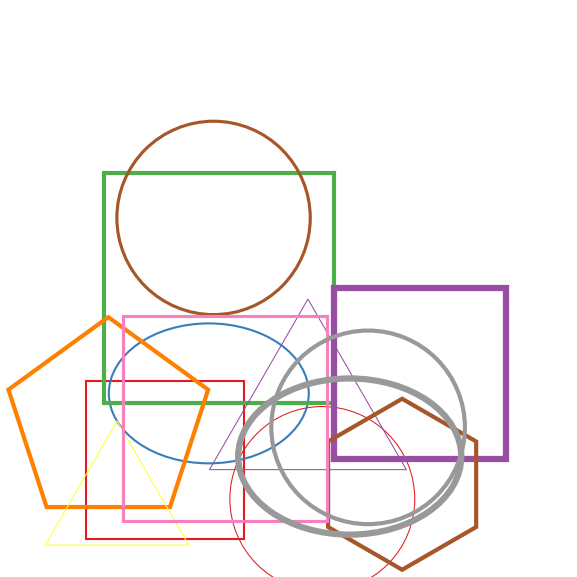[{"shape": "square", "thickness": 1, "radius": 0.68, "center": [0.286, 0.203]}, {"shape": "circle", "thickness": 0.5, "radius": 0.8, "center": [0.558, 0.135]}, {"shape": "oval", "thickness": 1, "radius": 0.87, "center": [0.362, 0.318]}, {"shape": "square", "thickness": 2, "radius": 1.0, "center": [0.38, 0.5]}, {"shape": "square", "thickness": 3, "radius": 0.74, "center": [0.727, 0.353]}, {"shape": "triangle", "thickness": 0.5, "radius": 0.98, "center": [0.533, 0.284]}, {"shape": "pentagon", "thickness": 2, "radius": 0.91, "center": [0.188, 0.268]}, {"shape": "triangle", "thickness": 0.5, "radius": 0.72, "center": [0.203, 0.127]}, {"shape": "hexagon", "thickness": 2, "radius": 0.74, "center": [0.696, 0.161]}, {"shape": "circle", "thickness": 1.5, "radius": 0.84, "center": [0.37, 0.622]}, {"shape": "square", "thickness": 1.5, "radius": 0.89, "center": [0.39, 0.275]}, {"shape": "oval", "thickness": 3, "radius": 0.97, "center": [0.606, 0.209]}, {"shape": "circle", "thickness": 2, "radius": 0.84, "center": [0.637, 0.259]}]